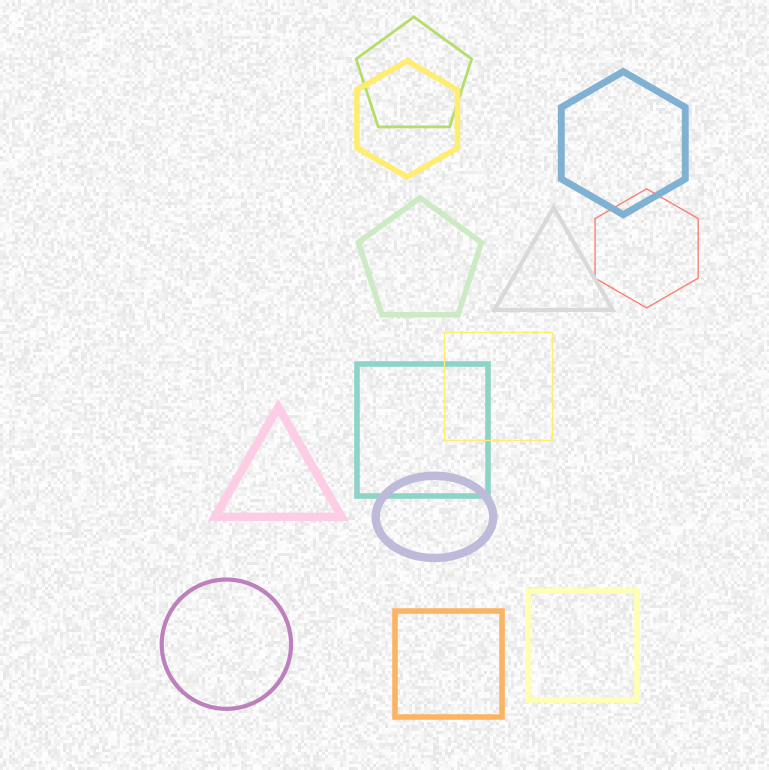[{"shape": "square", "thickness": 2, "radius": 0.43, "center": [0.549, 0.442]}, {"shape": "square", "thickness": 2, "radius": 0.35, "center": [0.756, 0.161]}, {"shape": "oval", "thickness": 3, "radius": 0.38, "center": [0.564, 0.329]}, {"shape": "hexagon", "thickness": 0.5, "radius": 0.39, "center": [0.84, 0.677]}, {"shape": "hexagon", "thickness": 2.5, "radius": 0.46, "center": [0.809, 0.814]}, {"shape": "square", "thickness": 2, "radius": 0.35, "center": [0.582, 0.138]}, {"shape": "pentagon", "thickness": 1, "radius": 0.39, "center": [0.538, 0.899]}, {"shape": "triangle", "thickness": 3, "radius": 0.47, "center": [0.361, 0.376]}, {"shape": "triangle", "thickness": 1.5, "radius": 0.44, "center": [0.719, 0.642]}, {"shape": "circle", "thickness": 1.5, "radius": 0.42, "center": [0.294, 0.163]}, {"shape": "pentagon", "thickness": 2, "radius": 0.42, "center": [0.545, 0.659]}, {"shape": "square", "thickness": 0.5, "radius": 0.35, "center": [0.646, 0.499]}, {"shape": "hexagon", "thickness": 2, "radius": 0.38, "center": [0.529, 0.846]}]